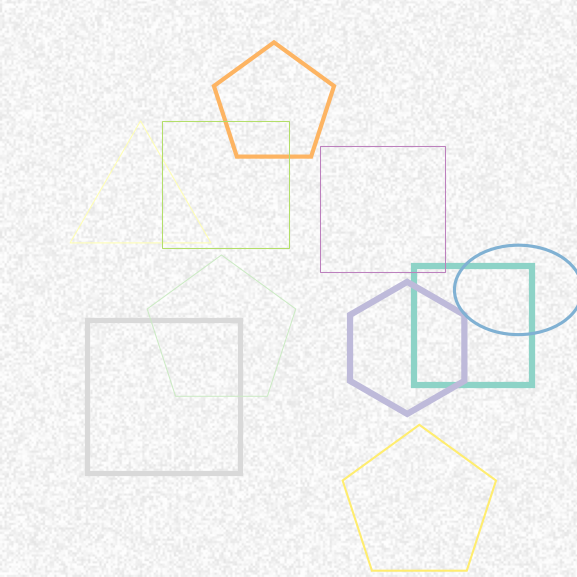[{"shape": "square", "thickness": 3, "radius": 0.51, "center": [0.819, 0.435]}, {"shape": "triangle", "thickness": 0.5, "radius": 0.7, "center": [0.243, 0.649]}, {"shape": "hexagon", "thickness": 3, "radius": 0.57, "center": [0.705, 0.397]}, {"shape": "oval", "thickness": 1.5, "radius": 0.55, "center": [0.898, 0.497]}, {"shape": "pentagon", "thickness": 2, "radius": 0.55, "center": [0.474, 0.816]}, {"shape": "square", "thickness": 0.5, "radius": 0.55, "center": [0.391, 0.679]}, {"shape": "square", "thickness": 2.5, "radius": 0.66, "center": [0.284, 0.312]}, {"shape": "square", "thickness": 0.5, "radius": 0.54, "center": [0.663, 0.638]}, {"shape": "pentagon", "thickness": 0.5, "radius": 0.68, "center": [0.383, 0.422]}, {"shape": "pentagon", "thickness": 1, "radius": 0.7, "center": [0.726, 0.124]}]